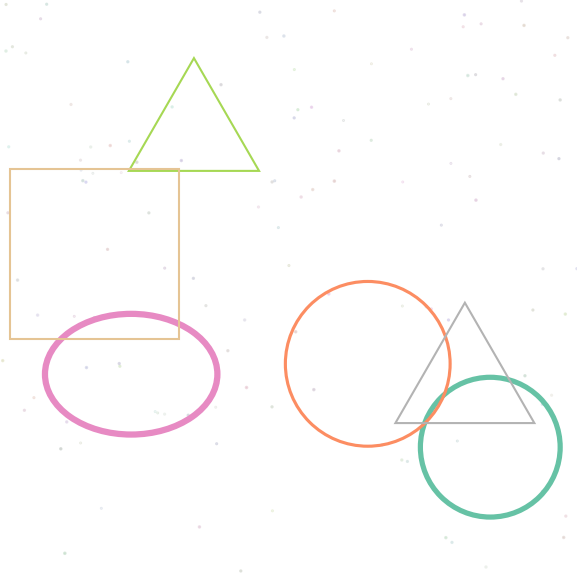[{"shape": "circle", "thickness": 2.5, "radius": 0.61, "center": [0.849, 0.225]}, {"shape": "circle", "thickness": 1.5, "radius": 0.71, "center": [0.637, 0.369]}, {"shape": "oval", "thickness": 3, "radius": 0.75, "center": [0.227, 0.351]}, {"shape": "triangle", "thickness": 1, "radius": 0.65, "center": [0.336, 0.768]}, {"shape": "square", "thickness": 1, "radius": 0.73, "center": [0.164, 0.559]}, {"shape": "triangle", "thickness": 1, "radius": 0.69, "center": [0.805, 0.336]}]